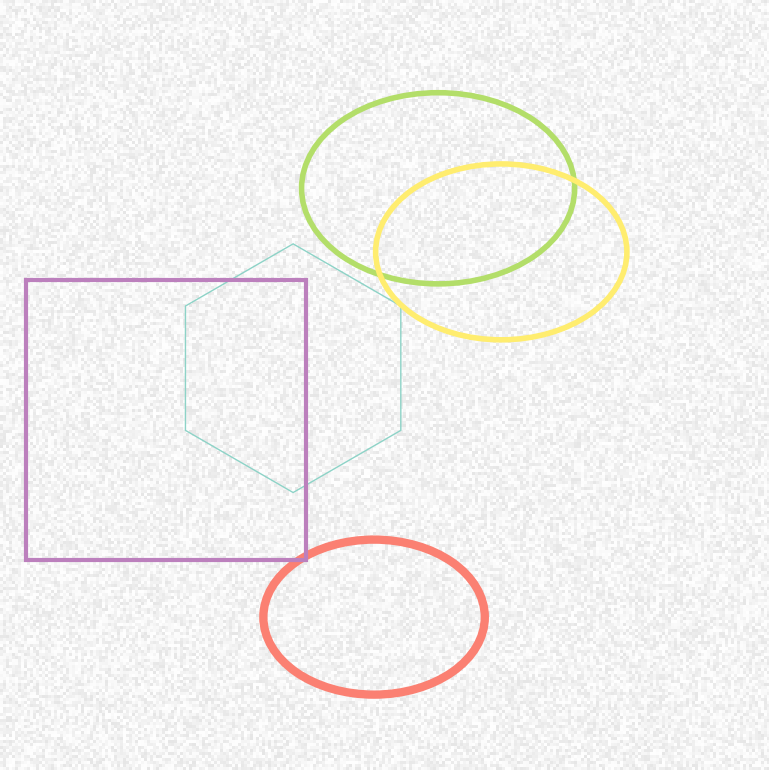[{"shape": "hexagon", "thickness": 0.5, "radius": 0.81, "center": [0.381, 0.522]}, {"shape": "oval", "thickness": 3, "radius": 0.72, "center": [0.486, 0.199]}, {"shape": "oval", "thickness": 2, "radius": 0.89, "center": [0.569, 0.755]}, {"shape": "square", "thickness": 1.5, "radius": 0.91, "center": [0.216, 0.455]}, {"shape": "oval", "thickness": 2, "radius": 0.82, "center": [0.651, 0.673]}]